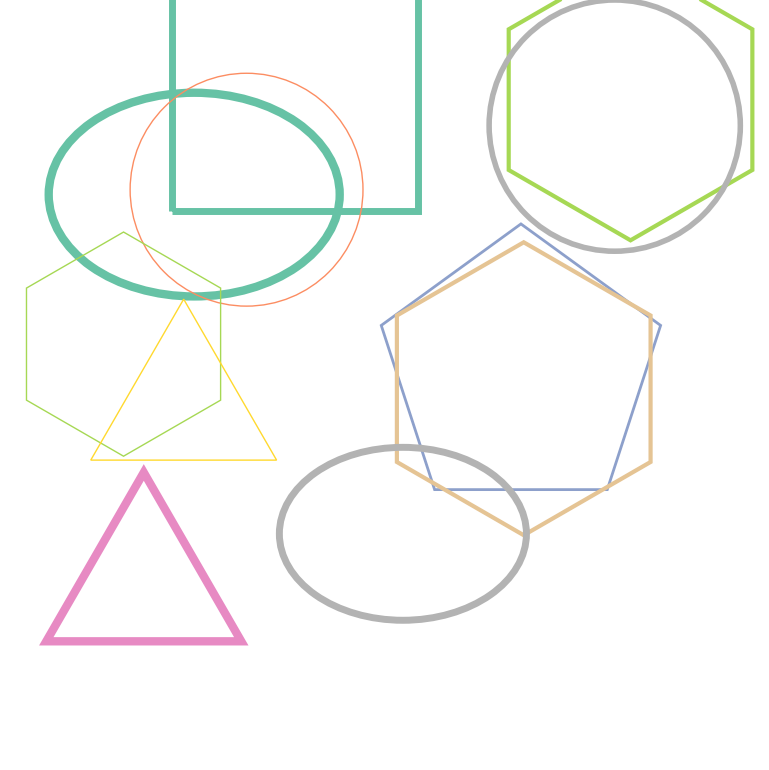[{"shape": "oval", "thickness": 3, "radius": 0.94, "center": [0.252, 0.747]}, {"shape": "square", "thickness": 2.5, "radius": 0.8, "center": [0.383, 0.885]}, {"shape": "circle", "thickness": 0.5, "radius": 0.76, "center": [0.32, 0.754]}, {"shape": "pentagon", "thickness": 1, "radius": 0.95, "center": [0.677, 0.518]}, {"shape": "triangle", "thickness": 3, "radius": 0.73, "center": [0.187, 0.24]}, {"shape": "hexagon", "thickness": 1.5, "radius": 0.91, "center": [0.819, 0.871]}, {"shape": "hexagon", "thickness": 0.5, "radius": 0.73, "center": [0.16, 0.553]}, {"shape": "triangle", "thickness": 0.5, "radius": 0.7, "center": [0.239, 0.472]}, {"shape": "hexagon", "thickness": 1.5, "radius": 0.95, "center": [0.68, 0.495]}, {"shape": "oval", "thickness": 2.5, "radius": 0.8, "center": [0.523, 0.307]}, {"shape": "circle", "thickness": 2, "radius": 0.82, "center": [0.798, 0.837]}]